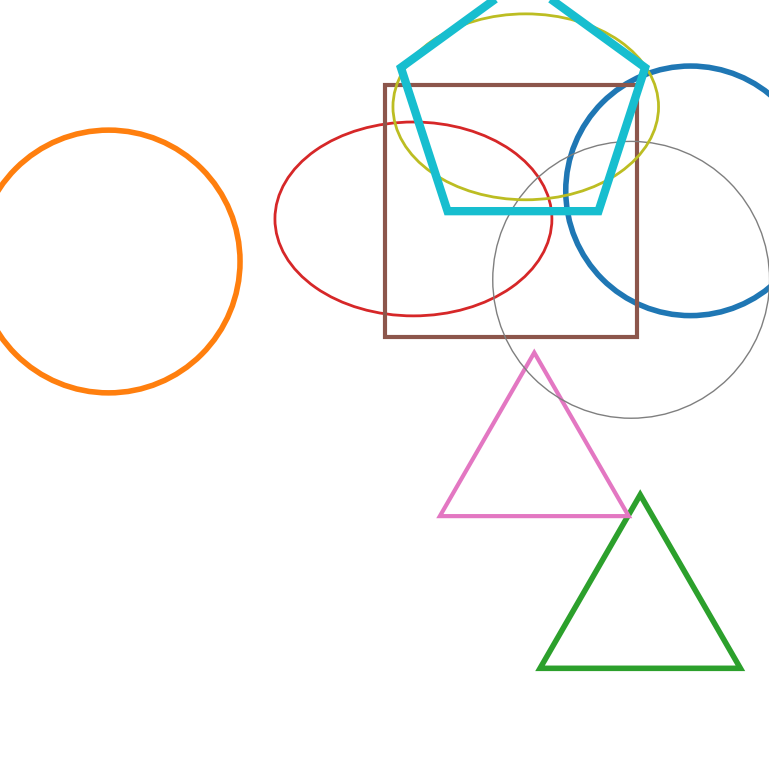[{"shape": "circle", "thickness": 2, "radius": 0.81, "center": [0.897, 0.752]}, {"shape": "circle", "thickness": 2, "radius": 0.85, "center": [0.141, 0.66]}, {"shape": "triangle", "thickness": 2, "radius": 0.75, "center": [0.831, 0.207]}, {"shape": "oval", "thickness": 1, "radius": 0.9, "center": [0.537, 0.716]}, {"shape": "square", "thickness": 1.5, "radius": 0.82, "center": [0.663, 0.726]}, {"shape": "triangle", "thickness": 1.5, "radius": 0.71, "center": [0.694, 0.4]}, {"shape": "circle", "thickness": 0.5, "radius": 0.9, "center": [0.82, 0.637]}, {"shape": "oval", "thickness": 1, "radius": 0.86, "center": [0.683, 0.861]}, {"shape": "pentagon", "thickness": 3, "radius": 0.83, "center": [0.679, 0.861]}]